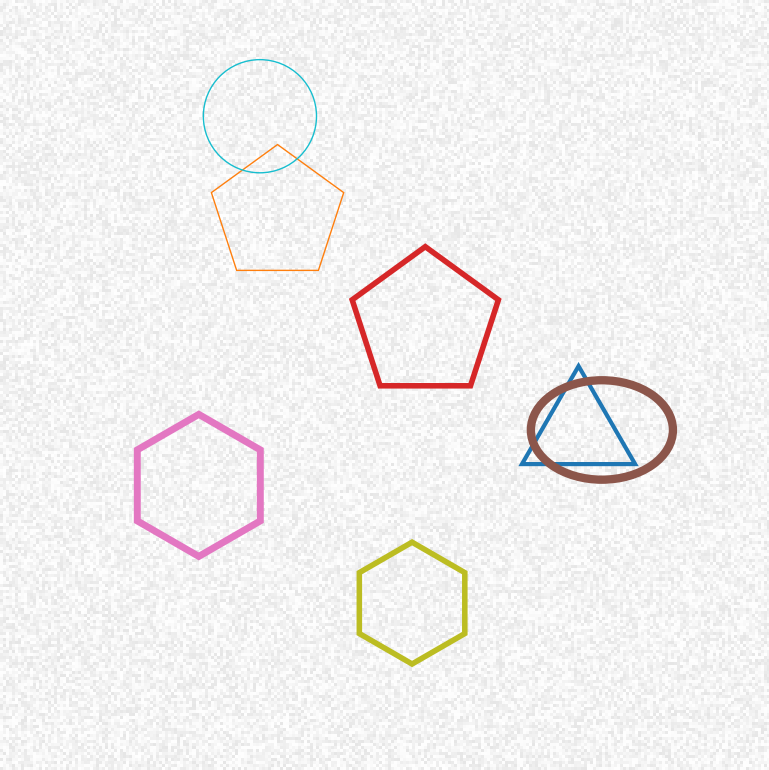[{"shape": "triangle", "thickness": 1.5, "radius": 0.42, "center": [0.751, 0.44]}, {"shape": "pentagon", "thickness": 0.5, "radius": 0.45, "center": [0.36, 0.722]}, {"shape": "pentagon", "thickness": 2, "radius": 0.5, "center": [0.552, 0.58]}, {"shape": "oval", "thickness": 3, "radius": 0.46, "center": [0.782, 0.442]}, {"shape": "hexagon", "thickness": 2.5, "radius": 0.46, "center": [0.258, 0.37]}, {"shape": "hexagon", "thickness": 2, "radius": 0.4, "center": [0.535, 0.217]}, {"shape": "circle", "thickness": 0.5, "radius": 0.37, "center": [0.338, 0.849]}]